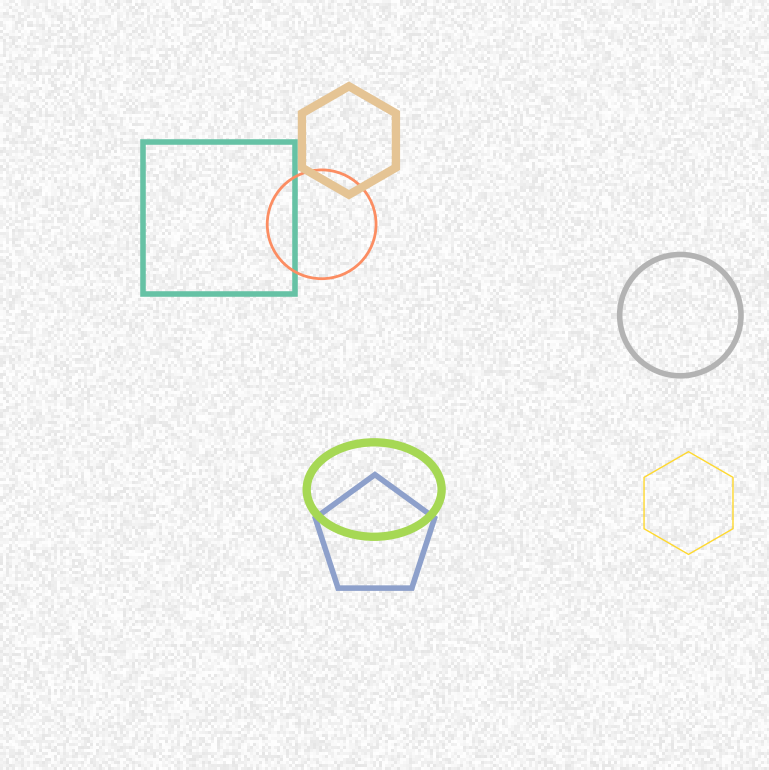[{"shape": "square", "thickness": 2, "radius": 0.49, "center": [0.285, 0.716]}, {"shape": "circle", "thickness": 1, "radius": 0.35, "center": [0.418, 0.709]}, {"shape": "pentagon", "thickness": 2, "radius": 0.41, "center": [0.487, 0.302]}, {"shape": "oval", "thickness": 3, "radius": 0.44, "center": [0.486, 0.364]}, {"shape": "hexagon", "thickness": 0.5, "radius": 0.33, "center": [0.894, 0.347]}, {"shape": "hexagon", "thickness": 3, "radius": 0.35, "center": [0.453, 0.818]}, {"shape": "circle", "thickness": 2, "radius": 0.39, "center": [0.884, 0.591]}]